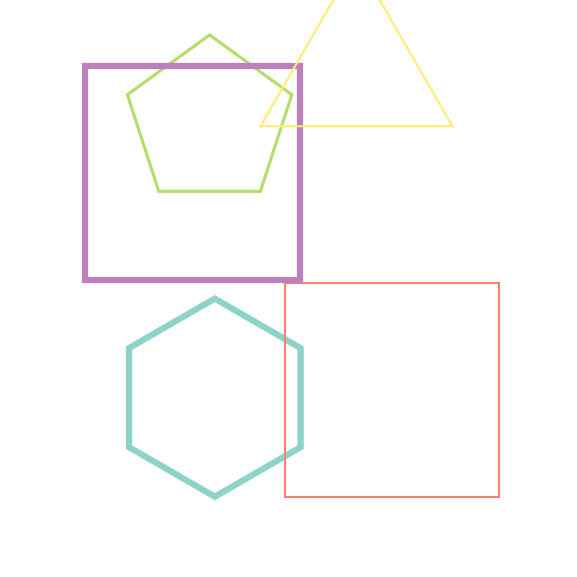[{"shape": "hexagon", "thickness": 3, "radius": 0.86, "center": [0.372, 0.311]}, {"shape": "square", "thickness": 1, "radius": 0.93, "center": [0.68, 0.323]}, {"shape": "pentagon", "thickness": 1.5, "radius": 0.75, "center": [0.363, 0.789]}, {"shape": "square", "thickness": 3, "radius": 0.93, "center": [0.333, 0.699]}, {"shape": "triangle", "thickness": 1, "radius": 0.96, "center": [0.617, 0.877]}]